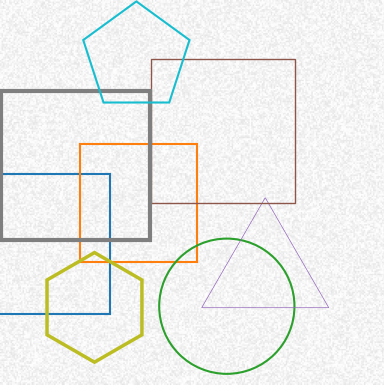[{"shape": "square", "thickness": 1.5, "radius": 0.91, "center": [0.103, 0.366]}, {"shape": "square", "thickness": 1.5, "radius": 0.76, "center": [0.359, 0.473]}, {"shape": "circle", "thickness": 1.5, "radius": 0.88, "center": [0.589, 0.205]}, {"shape": "triangle", "thickness": 0.5, "radius": 0.95, "center": [0.689, 0.296]}, {"shape": "square", "thickness": 1, "radius": 0.94, "center": [0.579, 0.66]}, {"shape": "square", "thickness": 3, "radius": 0.97, "center": [0.197, 0.57]}, {"shape": "hexagon", "thickness": 2.5, "radius": 0.71, "center": [0.245, 0.202]}, {"shape": "pentagon", "thickness": 1.5, "radius": 0.73, "center": [0.354, 0.851]}]